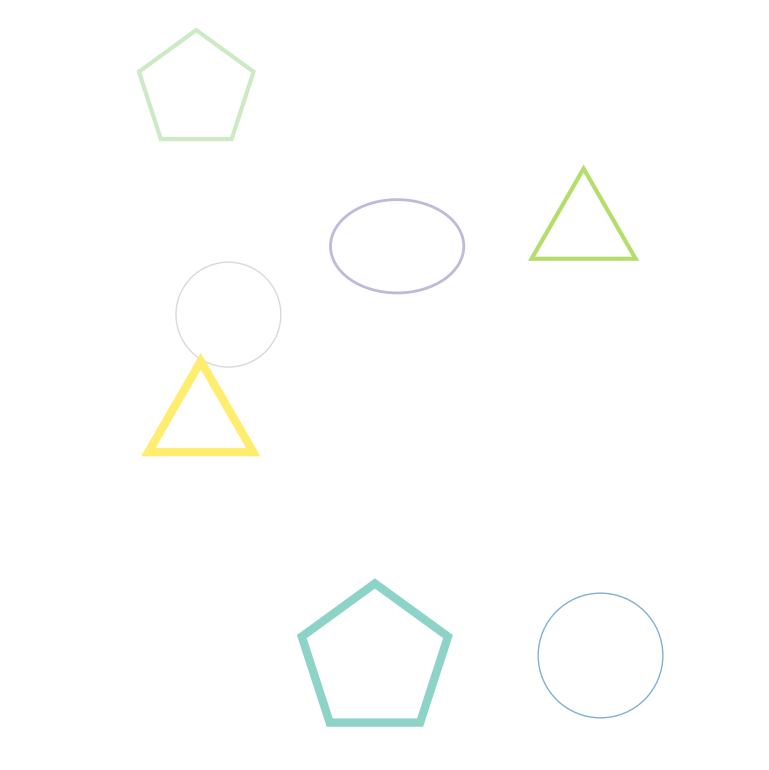[{"shape": "pentagon", "thickness": 3, "radius": 0.5, "center": [0.487, 0.142]}, {"shape": "oval", "thickness": 1, "radius": 0.43, "center": [0.516, 0.68]}, {"shape": "circle", "thickness": 0.5, "radius": 0.4, "center": [0.78, 0.149]}, {"shape": "triangle", "thickness": 1.5, "radius": 0.39, "center": [0.758, 0.703]}, {"shape": "circle", "thickness": 0.5, "radius": 0.34, "center": [0.297, 0.591]}, {"shape": "pentagon", "thickness": 1.5, "radius": 0.39, "center": [0.255, 0.883]}, {"shape": "triangle", "thickness": 3, "radius": 0.39, "center": [0.261, 0.452]}]